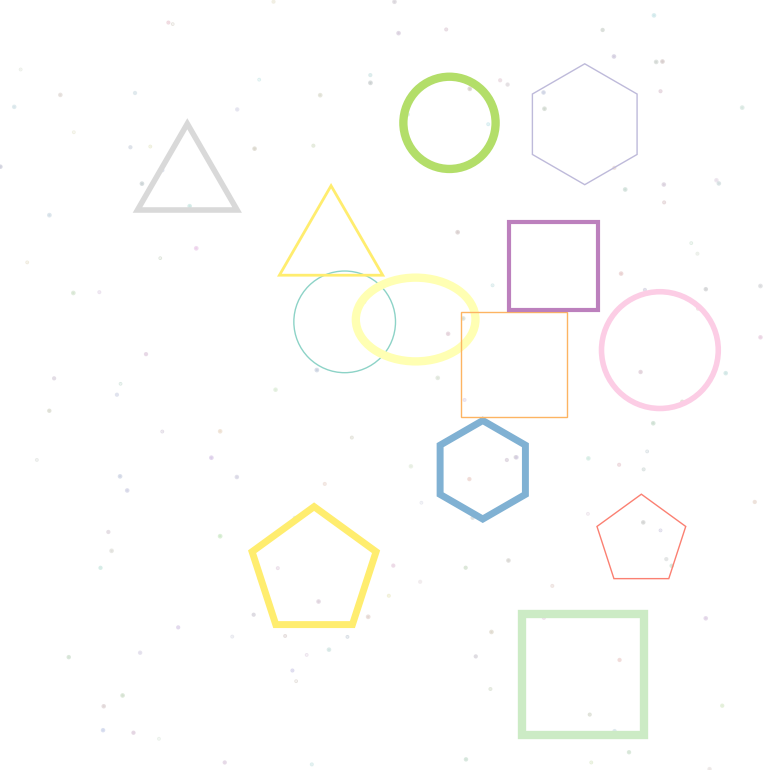[{"shape": "circle", "thickness": 0.5, "radius": 0.33, "center": [0.448, 0.582]}, {"shape": "oval", "thickness": 3, "radius": 0.39, "center": [0.54, 0.585]}, {"shape": "hexagon", "thickness": 0.5, "radius": 0.39, "center": [0.759, 0.839]}, {"shape": "pentagon", "thickness": 0.5, "radius": 0.3, "center": [0.833, 0.298]}, {"shape": "hexagon", "thickness": 2.5, "radius": 0.32, "center": [0.627, 0.39]}, {"shape": "square", "thickness": 0.5, "radius": 0.34, "center": [0.668, 0.527]}, {"shape": "circle", "thickness": 3, "radius": 0.3, "center": [0.584, 0.84]}, {"shape": "circle", "thickness": 2, "radius": 0.38, "center": [0.857, 0.545]}, {"shape": "triangle", "thickness": 2, "radius": 0.37, "center": [0.243, 0.765]}, {"shape": "square", "thickness": 1.5, "radius": 0.29, "center": [0.719, 0.654]}, {"shape": "square", "thickness": 3, "radius": 0.39, "center": [0.757, 0.124]}, {"shape": "triangle", "thickness": 1, "radius": 0.39, "center": [0.43, 0.681]}, {"shape": "pentagon", "thickness": 2.5, "radius": 0.42, "center": [0.408, 0.257]}]